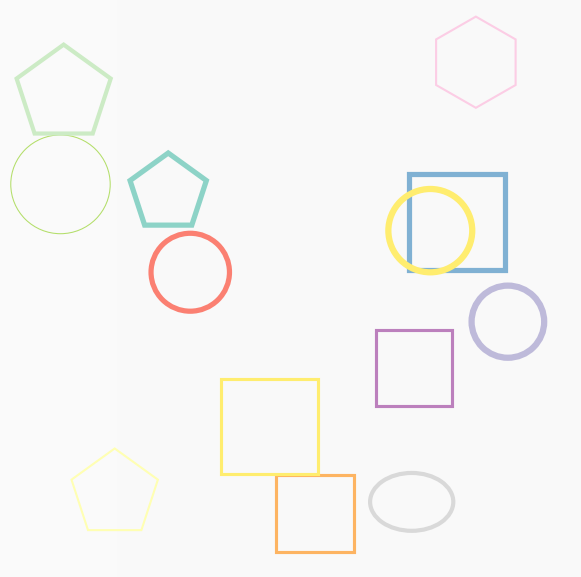[{"shape": "pentagon", "thickness": 2.5, "radius": 0.35, "center": [0.289, 0.665]}, {"shape": "pentagon", "thickness": 1, "radius": 0.39, "center": [0.197, 0.144]}, {"shape": "circle", "thickness": 3, "radius": 0.31, "center": [0.874, 0.442]}, {"shape": "circle", "thickness": 2.5, "radius": 0.34, "center": [0.327, 0.528]}, {"shape": "square", "thickness": 2.5, "radius": 0.41, "center": [0.786, 0.614]}, {"shape": "square", "thickness": 1.5, "radius": 0.33, "center": [0.542, 0.111]}, {"shape": "circle", "thickness": 0.5, "radius": 0.43, "center": [0.104, 0.68]}, {"shape": "hexagon", "thickness": 1, "radius": 0.39, "center": [0.819, 0.891]}, {"shape": "oval", "thickness": 2, "radius": 0.36, "center": [0.708, 0.13]}, {"shape": "square", "thickness": 1.5, "radius": 0.33, "center": [0.712, 0.362]}, {"shape": "pentagon", "thickness": 2, "radius": 0.43, "center": [0.11, 0.837]}, {"shape": "circle", "thickness": 3, "radius": 0.36, "center": [0.74, 0.6]}, {"shape": "square", "thickness": 1.5, "radius": 0.41, "center": [0.464, 0.261]}]